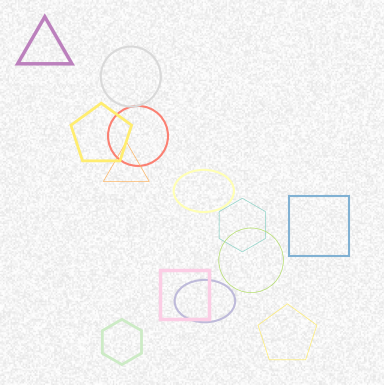[{"shape": "hexagon", "thickness": 0.5, "radius": 0.35, "center": [0.629, 0.415]}, {"shape": "oval", "thickness": 1.5, "radius": 0.39, "center": [0.529, 0.504]}, {"shape": "oval", "thickness": 1.5, "radius": 0.39, "center": [0.532, 0.218]}, {"shape": "circle", "thickness": 1.5, "radius": 0.39, "center": [0.358, 0.647]}, {"shape": "square", "thickness": 1.5, "radius": 0.39, "center": [0.828, 0.413]}, {"shape": "triangle", "thickness": 0.5, "radius": 0.34, "center": [0.328, 0.563]}, {"shape": "circle", "thickness": 0.5, "radius": 0.42, "center": [0.652, 0.324]}, {"shape": "square", "thickness": 2.5, "radius": 0.32, "center": [0.48, 0.235]}, {"shape": "circle", "thickness": 1.5, "radius": 0.39, "center": [0.34, 0.801]}, {"shape": "triangle", "thickness": 2.5, "radius": 0.41, "center": [0.116, 0.875]}, {"shape": "hexagon", "thickness": 2, "radius": 0.29, "center": [0.317, 0.112]}, {"shape": "pentagon", "thickness": 2, "radius": 0.41, "center": [0.263, 0.649]}, {"shape": "pentagon", "thickness": 0.5, "radius": 0.4, "center": [0.747, 0.131]}]